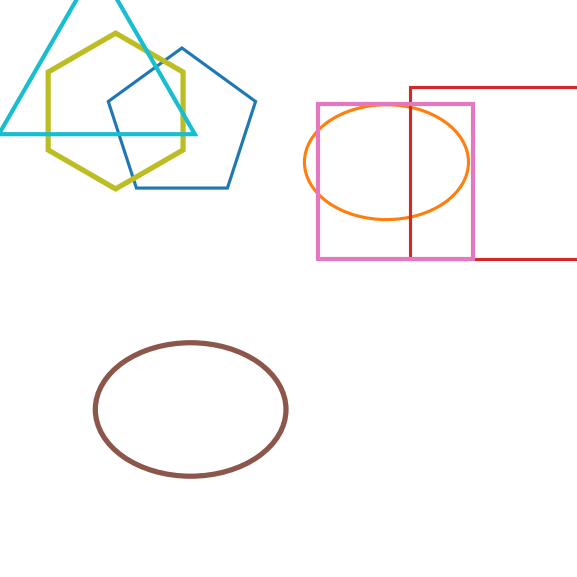[{"shape": "pentagon", "thickness": 1.5, "radius": 0.67, "center": [0.315, 0.782]}, {"shape": "oval", "thickness": 1.5, "radius": 0.71, "center": [0.669, 0.718]}, {"shape": "square", "thickness": 1.5, "radius": 0.74, "center": [0.859, 0.7]}, {"shape": "oval", "thickness": 2.5, "radius": 0.83, "center": [0.33, 0.29]}, {"shape": "square", "thickness": 2, "radius": 0.67, "center": [0.685, 0.685]}, {"shape": "hexagon", "thickness": 2.5, "radius": 0.67, "center": [0.2, 0.807]}, {"shape": "triangle", "thickness": 2, "radius": 0.98, "center": [0.168, 0.865]}]